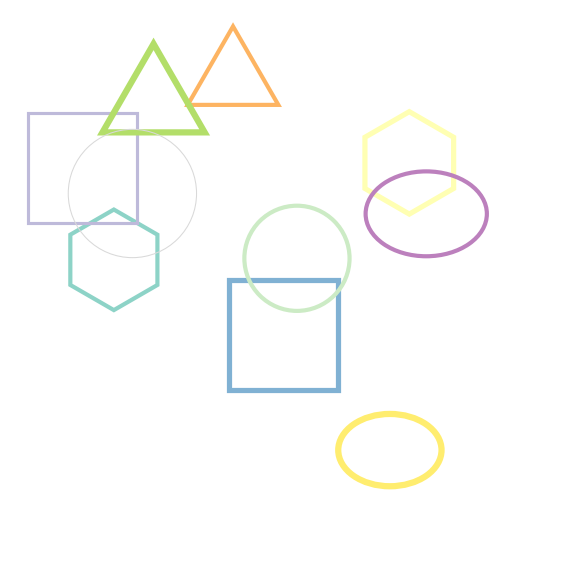[{"shape": "hexagon", "thickness": 2, "radius": 0.44, "center": [0.197, 0.549]}, {"shape": "hexagon", "thickness": 2.5, "radius": 0.44, "center": [0.709, 0.717]}, {"shape": "square", "thickness": 1.5, "radius": 0.48, "center": [0.143, 0.708]}, {"shape": "square", "thickness": 2.5, "radius": 0.48, "center": [0.491, 0.419]}, {"shape": "triangle", "thickness": 2, "radius": 0.45, "center": [0.404, 0.863]}, {"shape": "triangle", "thickness": 3, "radius": 0.51, "center": [0.266, 0.821]}, {"shape": "circle", "thickness": 0.5, "radius": 0.56, "center": [0.229, 0.664]}, {"shape": "oval", "thickness": 2, "radius": 0.52, "center": [0.738, 0.629]}, {"shape": "circle", "thickness": 2, "radius": 0.46, "center": [0.514, 0.552]}, {"shape": "oval", "thickness": 3, "radius": 0.45, "center": [0.675, 0.22]}]